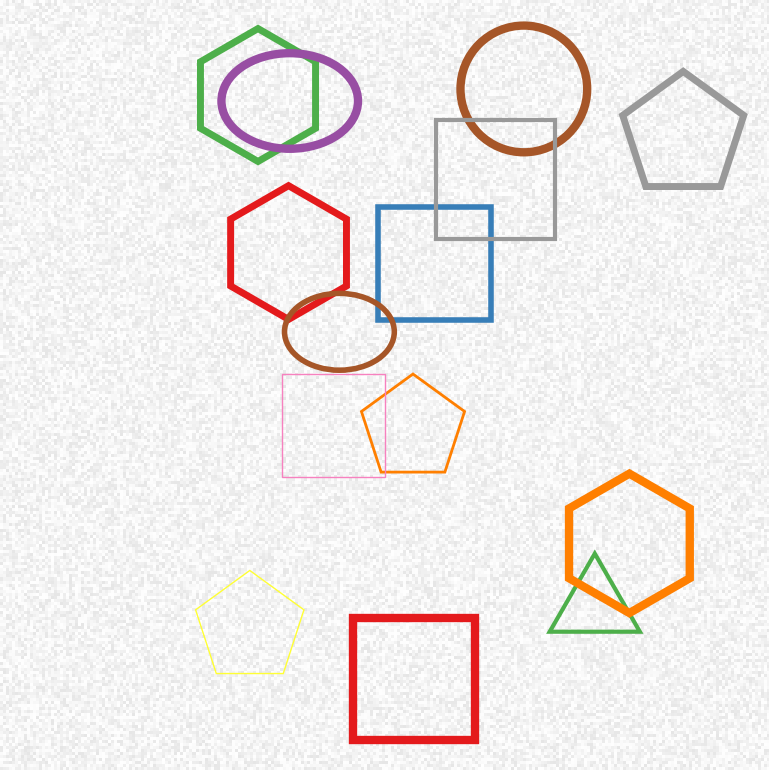[{"shape": "square", "thickness": 3, "radius": 0.4, "center": [0.538, 0.118]}, {"shape": "hexagon", "thickness": 2.5, "radius": 0.43, "center": [0.375, 0.672]}, {"shape": "square", "thickness": 2, "radius": 0.37, "center": [0.564, 0.658]}, {"shape": "triangle", "thickness": 1.5, "radius": 0.34, "center": [0.772, 0.213]}, {"shape": "hexagon", "thickness": 2.5, "radius": 0.43, "center": [0.335, 0.877]}, {"shape": "oval", "thickness": 3, "radius": 0.44, "center": [0.376, 0.869]}, {"shape": "hexagon", "thickness": 3, "radius": 0.45, "center": [0.817, 0.294]}, {"shape": "pentagon", "thickness": 1, "radius": 0.35, "center": [0.536, 0.444]}, {"shape": "pentagon", "thickness": 0.5, "radius": 0.37, "center": [0.324, 0.185]}, {"shape": "circle", "thickness": 3, "radius": 0.41, "center": [0.68, 0.884]}, {"shape": "oval", "thickness": 2, "radius": 0.36, "center": [0.441, 0.569]}, {"shape": "square", "thickness": 0.5, "radius": 0.34, "center": [0.433, 0.448]}, {"shape": "pentagon", "thickness": 2.5, "radius": 0.41, "center": [0.887, 0.825]}, {"shape": "square", "thickness": 1.5, "radius": 0.39, "center": [0.643, 0.767]}]